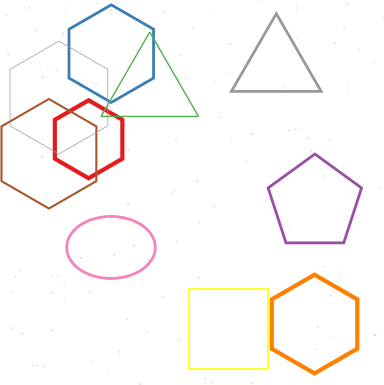[{"shape": "hexagon", "thickness": 3, "radius": 0.51, "center": [0.23, 0.638]}, {"shape": "hexagon", "thickness": 2, "radius": 0.63, "center": [0.289, 0.861]}, {"shape": "triangle", "thickness": 1, "radius": 0.73, "center": [0.389, 0.771]}, {"shape": "pentagon", "thickness": 2, "radius": 0.64, "center": [0.818, 0.472]}, {"shape": "hexagon", "thickness": 3, "radius": 0.64, "center": [0.817, 0.158]}, {"shape": "square", "thickness": 1.5, "radius": 0.52, "center": [0.593, 0.146]}, {"shape": "hexagon", "thickness": 1.5, "radius": 0.71, "center": [0.127, 0.601]}, {"shape": "oval", "thickness": 2, "radius": 0.58, "center": [0.288, 0.357]}, {"shape": "hexagon", "thickness": 0.5, "radius": 0.73, "center": [0.153, 0.747]}, {"shape": "triangle", "thickness": 2, "radius": 0.67, "center": [0.718, 0.83]}]